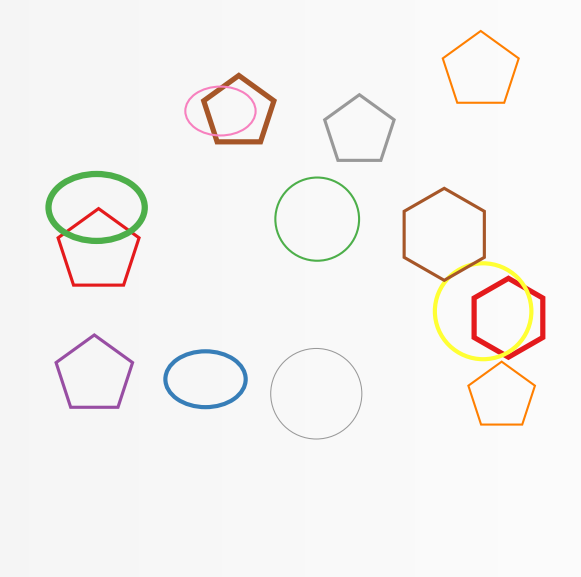[{"shape": "pentagon", "thickness": 1.5, "radius": 0.37, "center": [0.17, 0.565]}, {"shape": "hexagon", "thickness": 2.5, "radius": 0.34, "center": [0.875, 0.449]}, {"shape": "oval", "thickness": 2, "radius": 0.35, "center": [0.354, 0.342]}, {"shape": "oval", "thickness": 3, "radius": 0.41, "center": [0.166, 0.64]}, {"shape": "circle", "thickness": 1, "radius": 0.36, "center": [0.546, 0.62]}, {"shape": "pentagon", "thickness": 1.5, "radius": 0.35, "center": [0.162, 0.35]}, {"shape": "pentagon", "thickness": 1, "radius": 0.34, "center": [0.827, 0.877]}, {"shape": "pentagon", "thickness": 1, "radius": 0.3, "center": [0.863, 0.313]}, {"shape": "circle", "thickness": 2, "radius": 0.42, "center": [0.831, 0.46]}, {"shape": "hexagon", "thickness": 1.5, "radius": 0.4, "center": [0.764, 0.593]}, {"shape": "pentagon", "thickness": 2.5, "radius": 0.32, "center": [0.411, 0.805]}, {"shape": "oval", "thickness": 1, "radius": 0.3, "center": [0.379, 0.807]}, {"shape": "circle", "thickness": 0.5, "radius": 0.39, "center": [0.544, 0.317]}, {"shape": "pentagon", "thickness": 1.5, "radius": 0.31, "center": [0.618, 0.772]}]